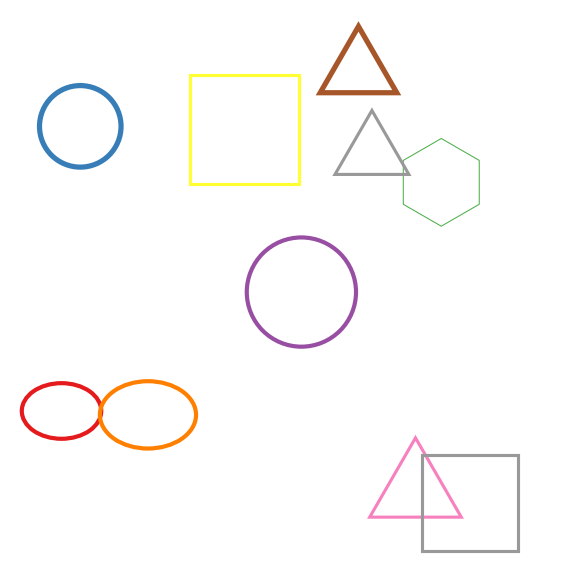[{"shape": "oval", "thickness": 2, "radius": 0.34, "center": [0.107, 0.287]}, {"shape": "circle", "thickness": 2.5, "radius": 0.35, "center": [0.139, 0.78]}, {"shape": "hexagon", "thickness": 0.5, "radius": 0.38, "center": [0.764, 0.683]}, {"shape": "circle", "thickness": 2, "radius": 0.47, "center": [0.522, 0.493]}, {"shape": "oval", "thickness": 2, "radius": 0.42, "center": [0.256, 0.281]}, {"shape": "square", "thickness": 1.5, "radius": 0.47, "center": [0.423, 0.774]}, {"shape": "triangle", "thickness": 2.5, "radius": 0.38, "center": [0.621, 0.877]}, {"shape": "triangle", "thickness": 1.5, "radius": 0.46, "center": [0.719, 0.149]}, {"shape": "triangle", "thickness": 1.5, "radius": 0.37, "center": [0.644, 0.734]}, {"shape": "square", "thickness": 1.5, "radius": 0.41, "center": [0.814, 0.128]}]